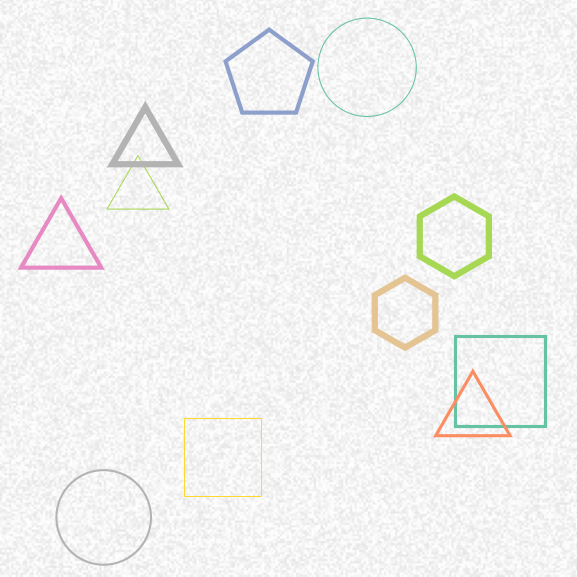[{"shape": "circle", "thickness": 0.5, "radius": 0.43, "center": [0.636, 0.883]}, {"shape": "square", "thickness": 1.5, "radius": 0.39, "center": [0.866, 0.34]}, {"shape": "triangle", "thickness": 1.5, "radius": 0.37, "center": [0.819, 0.282]}, {"shape": "pentagon", "thickness": 2, "radius": 0.4, "center": [0.466, 0.868]}, {"shape": "triangle", "thickness": 2, "radius": 0.4, "center": [0.106, 0.576]}, {"shape": "triangle", "thickness": 0.5, "radius": 0.31, "center": [0.239, 0.668]}, {"shape": "hexagon", "thickness": 3, "radius": 0.35, "center": [0.787, 0.59]}, {"shape": "square", "thickness": 0.5, "radius": 0.33, "center": [0.385, 0.208]}, {"shape": "hexagon", "thickness": 3, "radius": 0.3, "center": [0.701, 0.458]}, {"shape": "triangle", "thickness": 3, "radius": 0.33, "center": [0.252, 0.748]}, {"shape": "circle", "thickness": 1, "radius": 0.41, "center": [0.18, 0.103]}]